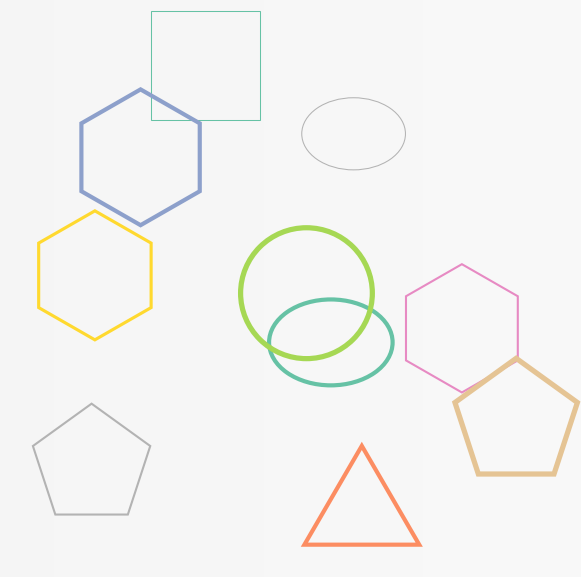[{"shape": "oval", "thickness": 2, "radius": 0.53, "center": [0.569, 0.406]}, {"shape": "square", "thickness": 0.5, "radius": 0.47, "center": [0.354, 0.885]}, {"shape": "triangle", "thickness": 2, "radius": 0.57, "center": [0.622, 0.113]}, {"shape": "hexagon", "thickness": 2, "radius": 0.59, "center": [0.242, 0.727]}, {"shape": "hexagon", "thickness": 1, "radius": 0.56, "center": [0.795, 0.431]}, {"shape": "circle", "thickness": 2.5, "radius": 0.57, "center": [0.527, 0.491]}, {"shape": "hexagon", "thickness": 1.5, "radius": 0.56, "center": [0.163, 0.522]}, {"shape": "pentagon", "thickness": 2.5, "radius": 0.55, "center": [0.888, 0.268]}, {"shape": "oval", "thickness": 0.5, "radius": 0.45, "center": [0.608, 0.767]}, {"shape": "pentagon", "thickness": 1, "radius": 0.53, "center": [0.158, 0.194]}]